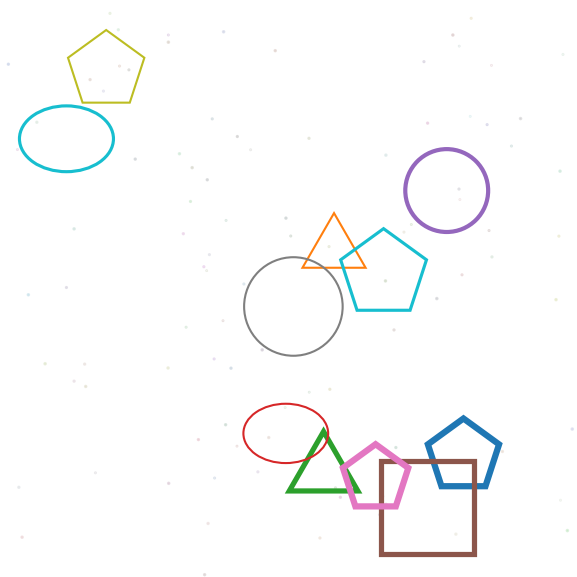[{"shape": "pentagon", "thickness": 3, "radius": 0.32, "center": [0.803, 0.21]}, {"shape": "triangle", "thickness": 1, "radius": 0.32, "center": [0.578, 0.567]}, {"shape": "triangle", "thickness": 2.5, "radius": 0.34, "center": [0.56, 0.183]}, {"shape": "oval", "thickness": 1, "radius": 0.37, "center": [0.495, 0.249]}, {"shape": "circle", "thickness": 2, "radius": 0.36, "center": [0.774, 0.669]}, {"shape": "square", "thickness": 2.5, "radius": 0.4, "center": [0.74, 0.12]}, {"shape": "pentagon", "thickness": 3, "radius": 0.3, "center": [0.65, 0.17]}, {"shape": "circle", "thickness": 1, "radius": 0.43, "center": [0.508, 0.468]}, {"shape": "pentagon", "thickness": 1, "radius": 0.35, "center": [0.184, 0.878]}, {"shape": "oval", "thickness": 1.5, "radius": 0.41, "center": [0.115, 0.759]}, {"shape": "pentagon", "thickness": 1.5, "radius": 0.39, "center": [0.664, 0.525]}]